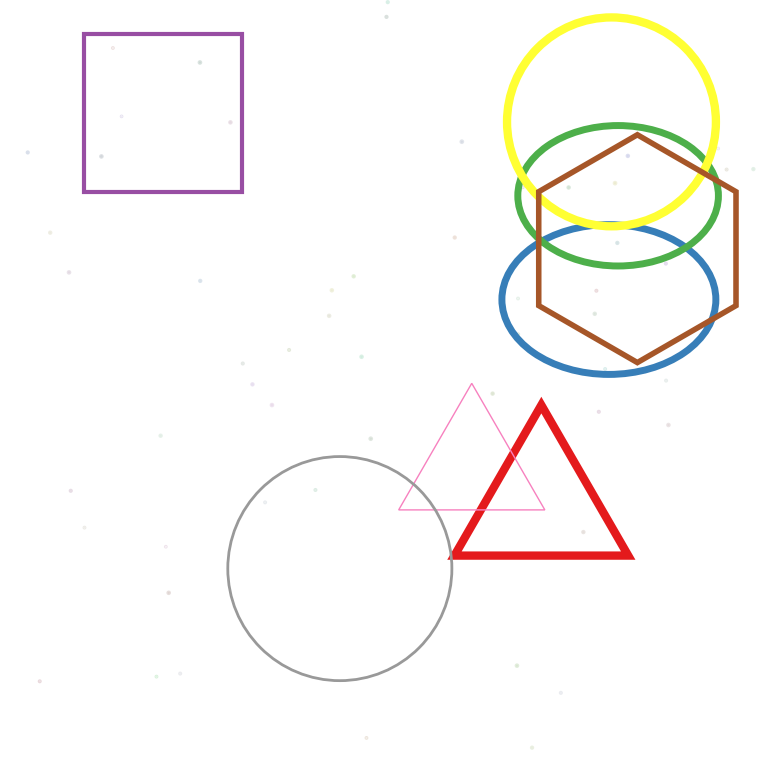[{"shape": "triangle", "thickness": 3, "radius": 0.65, "center": [0.703, 0.344]}, {"shape": "oval", "thickness": 2.5, "radius": 0.69, "center": [0.791, 0.611]}, {"shape": "oval", "thickness": 2.5, "radius": 0.65, "center": [0.803, 0.746]}, {"shape": "square", "thickness": 1.5, "radius": 0.51, "center": [0.212, 0.853]}, {"shape": "circle", "thickness": 3, "radius": 0.68, "center": [0.794, 0.842]}, {"shape": "hexagon", "thickness": 2, "radius": 0.74, "center": [0.828, 0.677]}, {"shape": "triangle", "thickness": 0.5, "radius": 0.55, "center": [0.613, 0.393]}, {"shape": "circle", "thickness": 1, "radius": 0.73, "center": [0.441, 0.262]}]